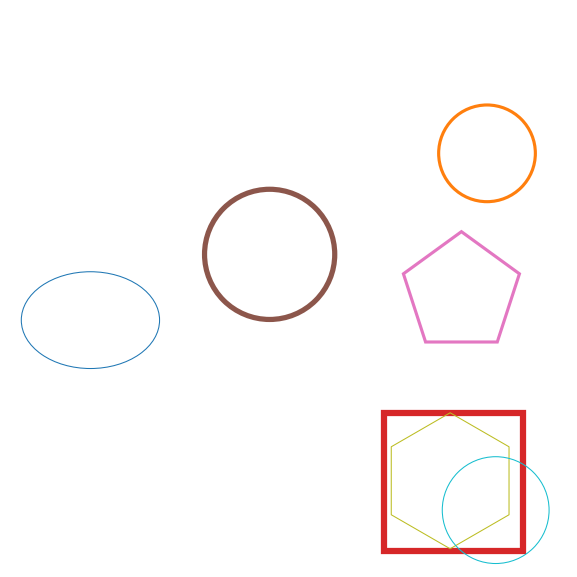[{"shape": "oval", "thickness": 0.5, "radius": 0.6, "center": [0.157, 0.445]}, {"shape": "circle", "thickness": 1.5, "radius": 0.42, "center": [0.843, 0.734]}, {"shape": "square", "thickness": 3, "radius": 0.6, "center": [0.785, 0.165]}, {"shape": "circle", "thickness": 2.5, "radius": 0.56, "center": [0.467, 0.559]}, {"shape": "pentagon", "thickness": 1.5, "radius": 0.53, "center": [0.799, 0.492]}, {"shape": "hexagon", "thickness": 0.5, "radius": 0.59, "center": [0.779, 0.167]}, {"shape": "circle", "thickness": 0.5, "radius": 0.46, "center": [0.858, 0.116]}]